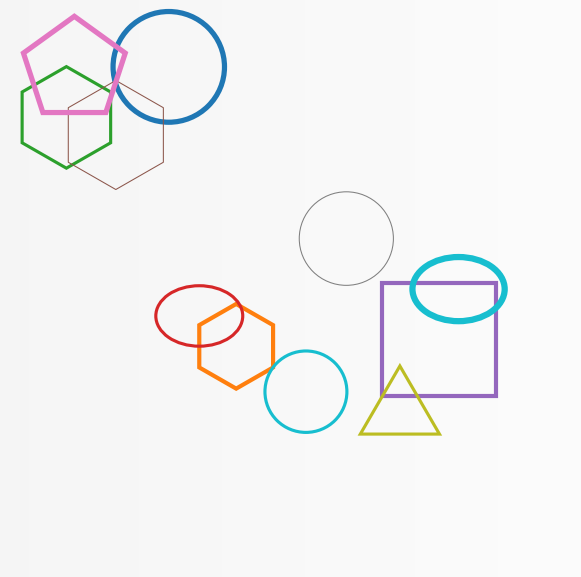[{"shape": "circle", "thickness": 2.5, "radius": 0.48, "center": [0.29, 0.883]}, {"shape": "hexagon", "thickness": 2, "radius": 0.37, "center": [0.406, 0.4]}, {"shape": "hexagon", "thickness": 1.5, "radius": 0.44, "center": [0.114, 0.796]}, {"shape": "oval", "thickness": 1.5, "radius": 0.37, "center": [0.343, 0.452]}, {"shape": "square", "thickness": 2, "radius": 0.49, "center": [0.755, 0.411]}, {"shape": "hexagon", "thickness": 0.5, "radius": 0.47, "center": [0.199, 0.765]}, {"shape": "pentagon", "thickness": 2.5, "radius": 0.46, "center": [0.128, 0.879]}, {"shape": "circle", "thickness": 0.5, "radius": 0.4, "center": [0.596, 0.586]}, {"shape": "triangle", "thickness": 1.5, "radius": 0.39, "center": [0.688, 0.287]}, {"shape": "circle", "thickness": 1.5, "radius": 0.35, "center": [0.526, 0.321]}, {"shape": "oval", "thickness": 3, "radius": 0.4, "center": [0.789, 0.499]}]